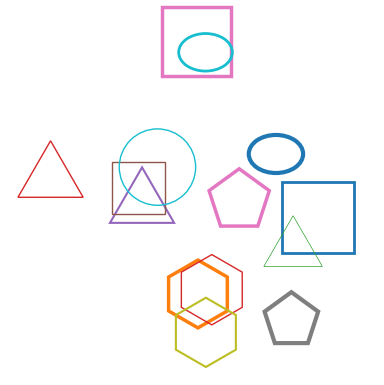[{"shape": "oval", "thickness": 3, "radius": 0.35, "center": [0.717, 0.6]}, {"shape": "square", "thickness": 2, "radius": 0.47, "center": [0.825, 0.435]}, {"shape": "hexagon", "thickness": 2.5, "radius": 0.44, "center": [0.514, 0.236]}, {"shape": "triangle", "thickness": 0.5, "radius": 0.44, "center": [0.761, 0.352]}, {"shape": "triangle", "thickness": 1, "radius": 0.49, "center": [0.131, 0.536]}, {"shape": "hexagon", "thickness": 1, "radius": 0.46, "center": [0.55, 0.247]}, {"shape": "triangle", "thickness": 1.5, "radius": 0.48, "center": [0.369, 0.469]}, {"shape": "square", "thickness": 1, "radius": 0.34, "center": [0.36, 0.512]}, {"shape": "pentagon", "thickness": 2.5, "radius": 0.41, "center": [0.621, 0.479]}, {"shape": "square", "thickness": 2.5, "radius": 0.45, "center": [0.512, 0.892]}, {"shape": "pentagon", "thickness": 3, "radius": 0.37, "center": [0.757, 0.168]}, {"shape": "hexagon", "thickness": 1.5, "radius": 0.45, "center": [0.535, 0.137]}, {"shape": "oval", "thickness": 2, "radius": 0.35, "center": [0.534, 0.864]}, {"shape": "circle", "thickness": 1, "radius": 0.5, "center": [0.409, 0.566]}]